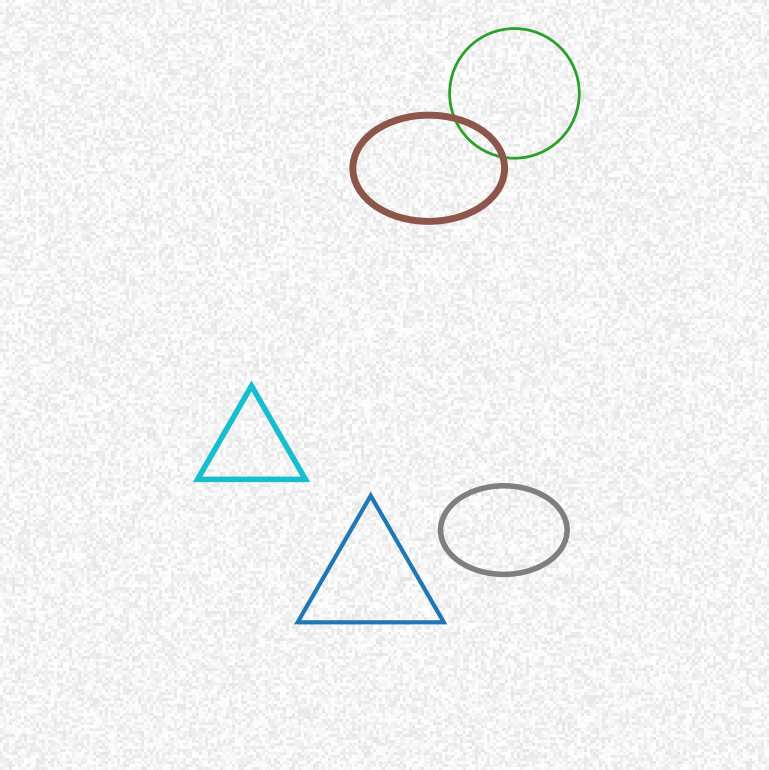[{"shape": "triangle", "thickness": 1.5, "radius": 0.55, "center": [0.481, 0.247]}, {"shape": "circle", "thickness": 1, "radius": 0.42, "center": [0.668, 0.879]}, {"shape": "oval", "thickness": 2.5, "radius": 0.49, "center": [0.557, 0.781]}, {"shape": "oval", "thickness": 2, "radius": 0.41, "center": [0.654, 0.312]}, {"shape": "triangle", "thickness": 2, "radius": 0.4, "center": [0.327, 0.418]}]